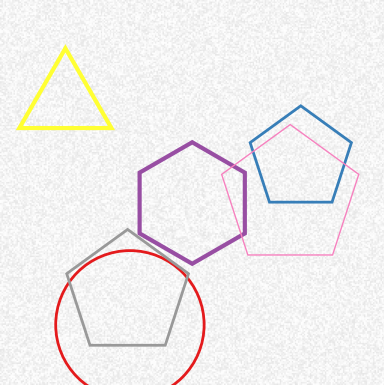[{"shape": "circle", "thickness": 2, "radius": 0.96, "center": [0.337, 0.156]}, {"shape": "pentagon", "thickness": 2, "radius": 0.69, "center": [0.781, 0.587]}, {"shape": "hexagon", "thickness": 3, "radius": 0.79, "center": [0.499, 0.473]}, {"shape": "triangle", "thickness": 3, "radius": 0.69, "center": [0.17, 0.736]}, {"shape": "pentagon", "thickness": 1, "radius": 0.94, "center": [0.754, 0.489]}, {"shape": "pentagon", "thickness": 2, "radius": 0.83, "center": [0.331, 0.238]}]